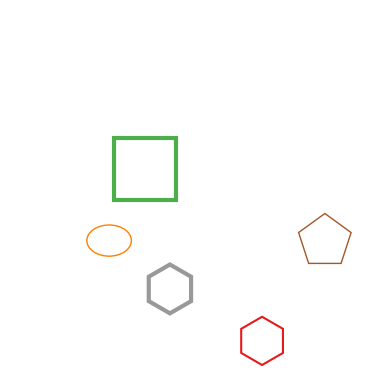[{"shape": "hexagon", "thickness": 1.5, "radius": 0.31, "center": [0.681, 0.115]}, {"shape": "square", "thickness": 3, "radius": 0.4, "center": [0.376, 0.562]}, {"shape": "oval", "thickness": 1, "radius": 0.29, "center": [0.283, 0.375]}, {"shape": "pentagon", "thickness": 1, "radius": 0.36, "center": [0.844, 0.374]}, {"shape": "hexagon", "thickness": 3, "radius": 0.32, "center": [0.441, 0.25]}]